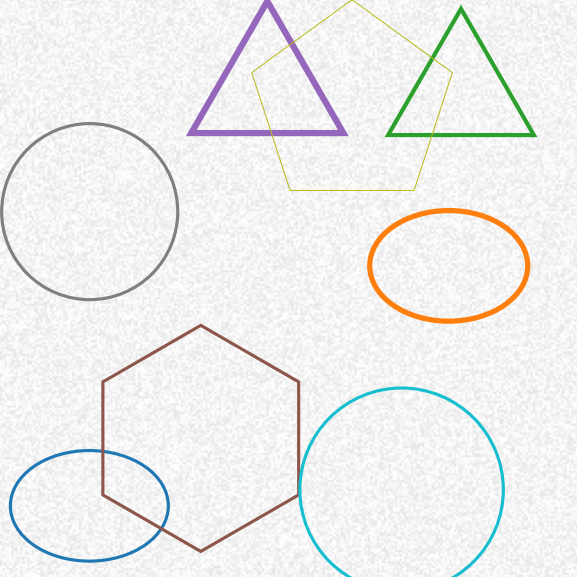[{"shape": "oval", "thickness": 1.5, "radius": 0.68, "center": [0.155, 0.123]}, {"shape": "oval", "thickness": 2.5, "radius": 0.68, "center": [0.777, 0.539]}, {"shape": "triangle", "thickness": 2, "radius": 0.73, "center": [0.798, 0.838]}, {"shape": "triangle", "thickness": 3, "radius": 0.76, "center": [0.463, 0.845]}, {"shape": "hexagon", "thickness": 1.5, "radius": 0.98, "center": [0.348, 0.24]}, {"shape": "circle", "thickness": 1.5, "radius": 0.76, "center": [0.155, 0.633]}, {"shape": "pentagon", "thickness": 0.5, "radius": 0.91, "center": [0.61, 0.817]}, {"shape": "circle", "thickness": 1.5, "radius": 0.88, "center": [0.695, 0.151]}]